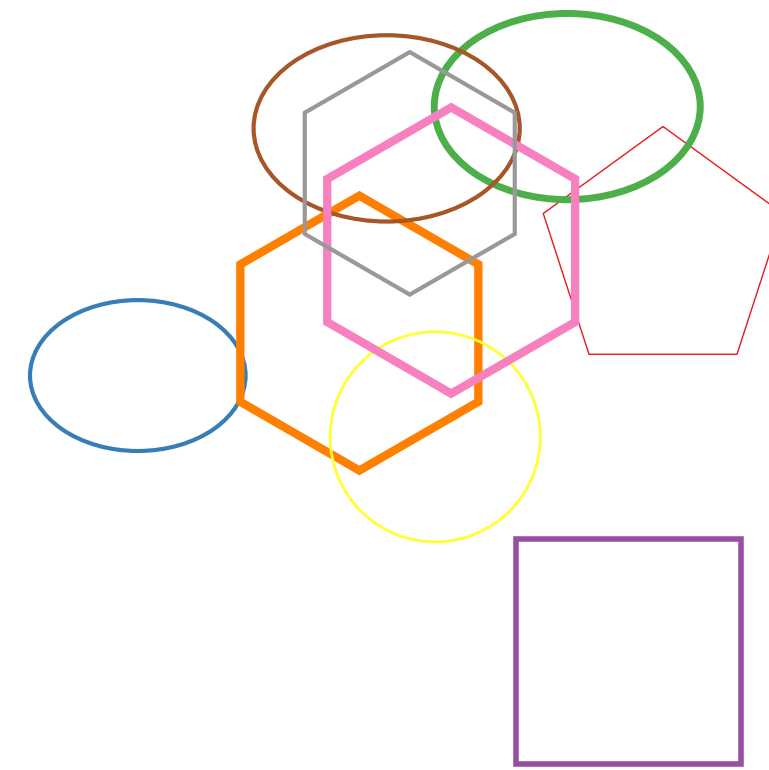[{"shape": "pentagon", "thickness": 0.5, "radius": 0.82, "center": [0.861, 0.672]}, {"shape": "oval", "thickness": 1.5, "radius": 0.7, "center": [0.179, 0.512]}, {"shape": "oval", "thickness": 2.5, "radius": 0.86, "center": [0.737, 0.862]}, {"shape": "square", "thickness": 2, "radius": 0.73, "center": [0.816, 0.154]}, {"shape": "hexagon", "thickness": 3, "radius": 0.89, "center": [0.467, 0.567]}, {"shape": "circle", "thickness": 1, "radius": 0.68, "center": [0.565, 0.433]}, {"shape": "oval", "thickness": 1.5, "radius": 0.86, "center": [0.502, 0.833]}, {"shape": "hexagon", "thickness": 3, "radius": 0.93, "center": [0.586, 0.675]}, {"shape": "hexagon", "thickness": 1.5, "radius": 0.79, "center": [0.532, 0.775]}]